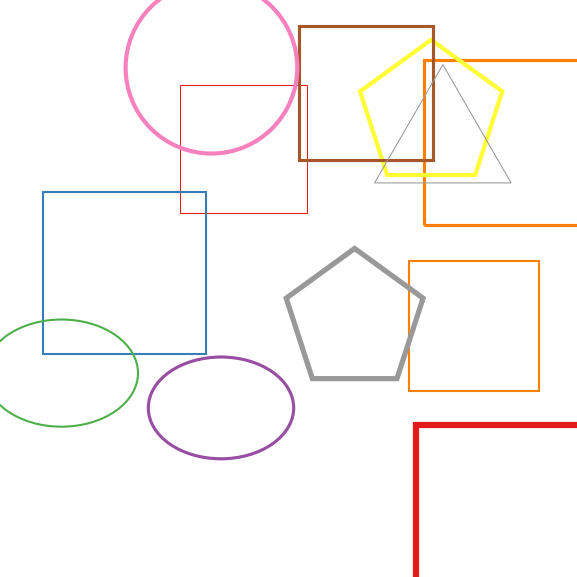[{"shape": "square", "thickness": 3, "radius": 0.74, "center": [0.868, 0.116]}, {"shape": "square", "thickness": 0.5, "radius": 0.55, "center": [0.421, 0.742]}, {"shape": "square", "thickness": 1, "radius": 0.7, "center": [0.215, 0.527]}, {"shape": "oval", "thickness": 1, "radius": 0.66, "center": [0.106, 0.353]}, {"shape": "oval", "thickness": 1.5, "radius": 0.63, "center": [0.383, 0.293]}, {"shape": "square", "thickness": 1, "radius": 0.57, "center": [0.821, 0.435]}, {"shape": "square", "thickness": 1.5, "radius": 0.71, "center": [0.876, 0.752]}, {"shape": "pentagon", "thickness": 2, "radius": 0.65, "center": [0.747, 0.801]}, {"shape": "square", "thickness": 1.5, "radius": 0.58, "center": [0.633, 0.839]}, {"shape": "circle", "thickness": 2, "radius": 0.74, "center": [0.366, 0.882]}, {"shape": "triangle", "thickness": 0.5, "radius": 0.68, "center": [0.767, 0.751]}, {"shape": "pentagon", "thickness": 2.5, "radius": 0.62, "center": [0.614, 0.444]}]